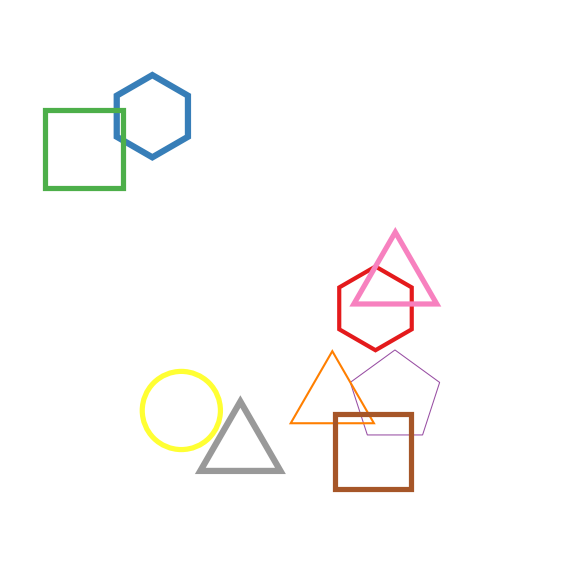[{"shape": "hexagon", "thickness": 2, "radius": 0.36, "center": [0.65, 0.465]}, {"shape": "hexagon", "thickness": 3, "radius": 0.36, "center": [0.264, 0.798]}, {"shape": "square", "thickness": 2.5, "radius": 0.34, "center": [0.146, 0.741]}, {"shape": "pentagon", "thickness": 0.5, "radius": 0.41, "center": [0.684, 0.312]}, {"shape": "triangle", "thickness": 1, "radius": 0.42, "center": [0.575, 0.308]}, {"shape": "circle", "thickness": 2.5, "radius": 0.34, "center": [0.314, 0.288]}, {"shape": "square", "thickness": 2.5, "radius": 0.33, "center": [0.646, 0.217]}, {"shape": "triangle", "thickness": 2.5, "radius": 0.41, "center": [0.685, 0.514]}, {"shape": "triangle", "thickness": 3, "radius": 0.4, "center": [0.416, 0.224]}]